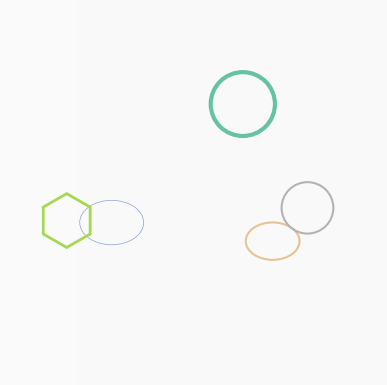[{"shape": "circle", "thickness": 3, "radius": 0.41, "center": [0.627, 0.73]}, {"shape": "oval", "thickness": 0.5, "radius": 0.41, "center": [0.288, 0.422]}, {"shape": "hexagon", "thickness": 2, "radius": 0.35, "center": [0.172, 0.427]}, {"shape": "oval", "thickness": 1.5, "radius": 0.35, "center": [0.704, 0.374]}, {"shape": "circle", "thickness": 1.5, "radius": 0.33, "center": [0.793, 0.46]}]